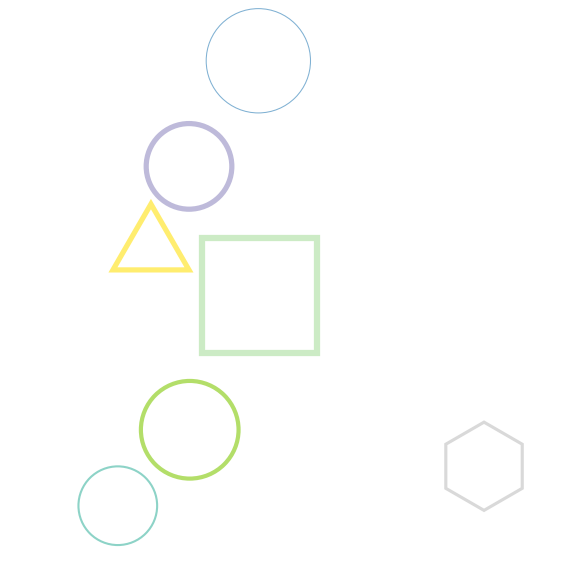[{"shape": "circle", "thickness": 1, "radius": 0.34, "center": [0.204, 0.123]}, {"shape": "circle", "thickness": 2.5, "radius": 0.37, "center": [0.327, 0.711]}, {"shape": "circle", "thickness": 0.5, "radius": 0.45, "center": [0.447, 0.894]}, {"shape": "circle", "thickness": 2, "radius": 0.42, "center": [0.329, 0.255]}, {"shape": "hexagon", "thickness": 1.5, "radius": 0.38, "center": [0.838, 0.192]}, {"shape": "square", "thickness": 3, "radius": 0.5, "center": [0.45, 0.488]}, {"shape": "triangle", "thickness": 2.5, "radius": 0.38, "center": [0.261, 0.57]}]